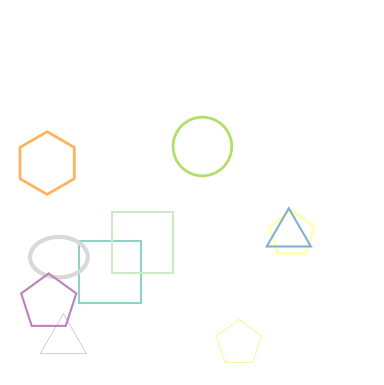[{"shape": "square", "thickness": 1.5, "radius": 0.4, "center": [0.286, 0.294]}, {"shape": "pentagon", "thickness": 2, "radius": 0.31, "center": [0.758, 0.392]}, {"shape": "triangle", "thickness": 0.5, "radius": 0.35, "center": [0.165, 0.116]}, {"shape": "triangle", "thickness": 1.5, "radius": 0.33, "center": [0.75, 0.393]}, {"shape": "hexagon", "thickness": 2, "radius": 0.41, "center": [0.122, 0.577]}, {"shape": "circle", "thickness": 2, "radius": 0.38, "center": [0.526, 0.619]}, {"shape": "oval", "thickness": 3, "radius": 0.38, "center": [0.153, 0.332]}, {"shape": "pentagon", "thickness": 1.5, "radius": 0.38, "center": [0.127, 0.214]}, {"shape": "square", "thickness": 1.5, "radius": 0.4, "center": [0.37, 0.371]}, {"shape": "pentagon", "thickness": 0.5, "radius": 0.31, "center": [0.621, 0.108]}]